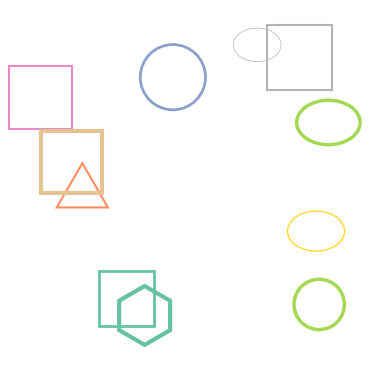[{"shape": "square", "thickness": 2, "radius": 0.36, "center": [0.328, 0.224]}, {"shape": "hexagon", "thickness": 3, "radius": 0.38, "center": [0.376, 0.181]}, {"shape": "triangle", "thickness": 1.5, "radius": 0.38, "center": [0.214, 0.5]}, {"shape": "circle", "thickness": 2, "radius": 0.42, "center": [0.449, 0.799]}, {"shape": "square", "thickness": 1.5, "radius": 0.41, "center": [0.106, 0.745]}, {"shape": "oval", "thickness": 2.5, "radius": 0.41, "center": [0.853, 0.682]}, {"shape": "circle", "thickness": 2.5, "radius": 0.33, "center": [0.829, 0.209]}, {"shape": "oval", "thickness": 1, "radius": 0.37, "center": [0.821, 0.4]}, {"shape": "square", "thickness": 3, "radius": 0.4, "center": [0.185, 0.58]}, {"shape": "oval", "thickness": 0.5, "radius": 0.31, "center": [0.668, 0.884]}, {"shape": "square", "thickness": 1.5, "radius": 0.42, "center": [0.777, 0.85]}]